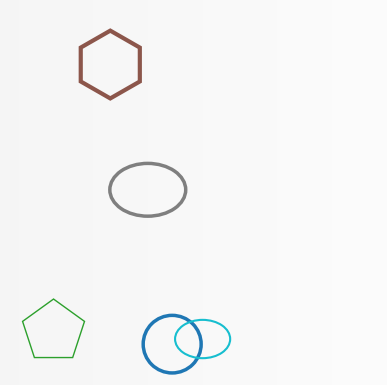[{"shape": "circle", "thickness": 2.5, "radius": 0.37, "center": [0.444, 0.106]}, {"shape": "pentagon", "thickness": 1, "radius": 0.42, "center": [0.138, 0.139]}, {"shape": "hexagon", "thickness": 3, "radius": 0.44, "center": [0.285, 0.832]}, {"shape": "oval", "thickness": 2.5, "radius": 0.49, "center": [0.381, 0.507]}, {"shape": "oval", "thickness": 1.5, "radius": 0.36, "center": [0.523, 0.119]}]